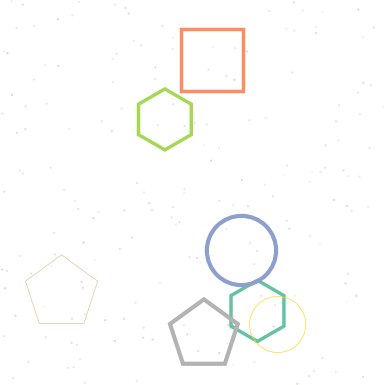[{"shape": "hexagon", "thickness": 2.5, "radius": 0.4, "center": [0.669, 0.193]}, {"shape": "square", "thickness": 2.5, "radius": 0.4, "center": [0.55, 0.844]}, {"shape": "circle", "thickness": 3, "radius": 0.45, "center": [0.627, 0.349]}, {"shape": "hexagon", "thickness": 2.5, "radius": 0.4, "center": [0.428, 0.69]}, {"shape": "circle", "thickness": 0.5, "radius": 0.36, "center": [0.721, 0.157]}, {"shape": "pentagon", "thickness": 0.5, "radius": 0.49, "center": [0.16, 0.239]}, {"shape": "pentagon", "thickness": 3, "radius": 0.46, "center": [0.53, 0.13]}]